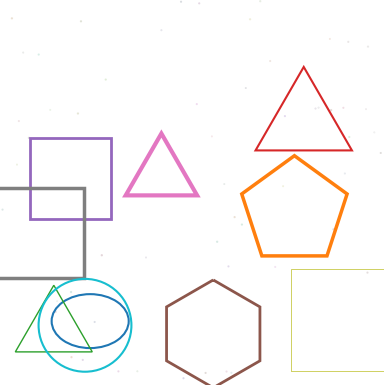[{"shape": "oval", "thickness": 1.5, "radius": 0.5, "center": [0.234, 0.166]}, {"shape": "pentagon", "thickness": 2.5, "radius": 0.72, "center": [0.765, 0.452]}, {"shape": "triangle", "thickness": 1, "radius": 0.58, "center": [0.14, 0.144]}, {"shape": "triangle", "thickness": 1.5, "radius": 0.72, "center": [0.789, 0.682]}, {"shape": "square", "thickness": 2, "radius": 0.52, "center": [0.183, 0.537]}, {"shape": "hexagon", "thickness": 2, "radius": 0.7, "center": [0.554, 0.133]}, {"shape": "triangle", "thickness": 3, "radius": 0.54, "center": [0.419, 0.546]}, {"shape": "square", "thickness": 2.5, "radius": 0.58, "center": [0.102, 0.395]}, {"shape": "square", "thickness": 0.5, "radius": 0.66, "center": [0.887, 0.169]}, {"shape": "circle", "thickness": 1.5, "radius": 0.6, "center": [0.221, 0.155]}]